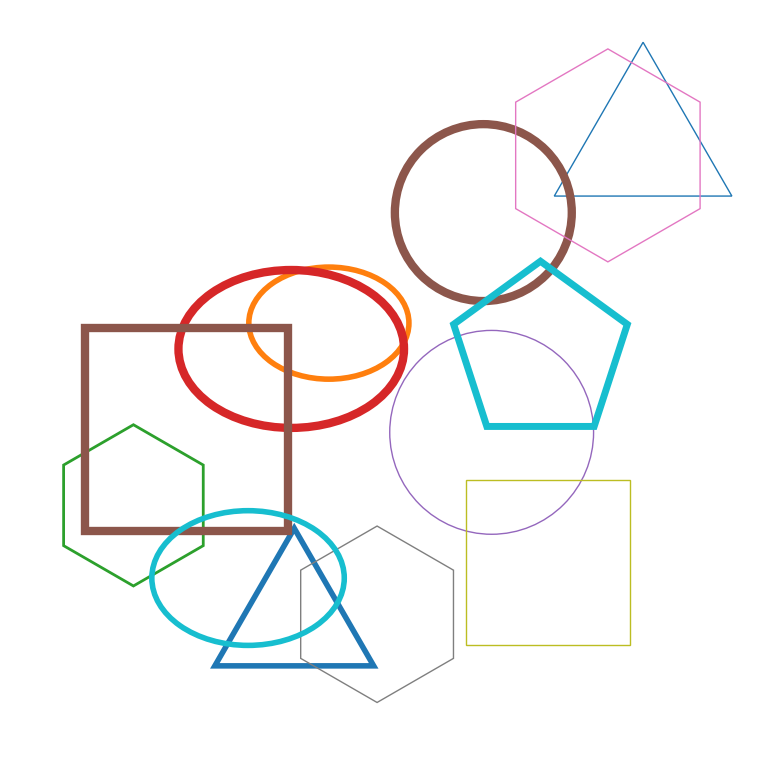[{"shape": "triangle", "thickness": 0.5, "radius": 0.67, "center": [0.835, 0.812]}, {"shape": "triangle", "thickness": 2, "radius": 0.6, "center": [0.382, 0.195]}, {"shape": "oval", "thickness": 2, "radius": 0.52, "center": [0.427, 0.58]}, {"shape": "hexagon", "thickness": 1, "radius": 0.52, "center": [0.173, 0.344]}, {"shape": "oval", "thickness": 3, "radius": 0.73, "center": [0.378, 0.547]}, {"shape": "circle", "thickness": 0.5, "radius": 0.66, "center": [0.639, 0.439]}, {"shape": "square", "thickness": 3, "radius": 0.66, "center": [0.242, 0.442]}, {"shape": "circle", "thickness": 3, "radius": 0.57, "center": [0.628, 0.724]}, {"shape": "hexagon", "thickness": 0.5, "radius": 0.69, "center": [0.789, 0.798]}, {"shape": "hexagon", "thickness": 0.5, "radius": 0.57, "center": [0.49, 0.202]}, {"shape": "square", "thickness": 0.5, "radius": 0.54, "center": [0.712, 0.269]}, {"shape": "oval", "thickness": 2, "radius": 0.62, "center": [0.322, 0.249]}, {"shape": "pentagon", "thickness": 2.5, "radius": 0.59, "center": [0.702, 0.542]}]